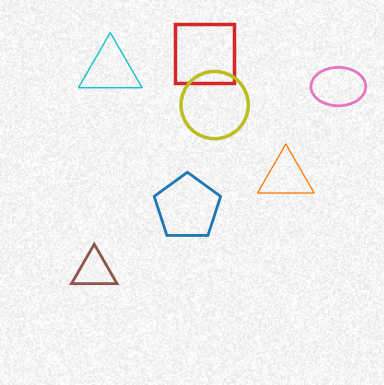[{"shape": "pentagon", "thickness": 2, "radius": 0.45, "center": [0.487, 0.462]}, {"shape": "triangle", "thickness": 1, "radius": 0.42, "center": [0.742, 0.541]}, {"shape": "square", "thickness": 2.5, "radius": 0.38, "center": [0.53, 0.86]}, {"shape": "triangle", "thickness": 2, "radius": 0.34, "center": [0.245, 0.297]}, {"shape": "oval", "thickness": 2, "radius": 0.36, "center": [0.879, 0.775]}, {"shape": "circle", "thickness": 2.5, "radius": 0.44, "center": [0.558, 0.727]}, {"shape": "triangle", "thickness": 1, "radius": 0.48, "center": [0.286, 0.82]}]